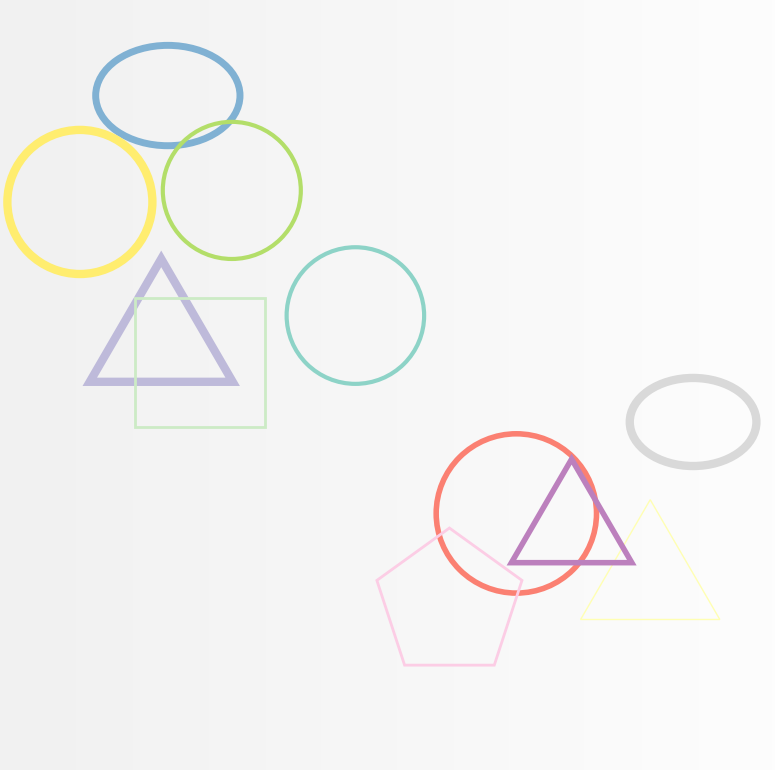[{"shape": "circle", "thickness": 1.5, "radius": 0.44, "center": [0.459, 0.59]}, {"shape": "triangle", "thickness": 0.5, "radius": 0.52, "center": [0.839, 0.247]}, {"shape": "triangle", "thickness": 3, "radius": 0.53, "center": [0.208, 0.557]}, {"shape": "circle", "thickness": 2, "radius": 0.52, "center": [0.666, 0.333]}, {"shape": "oval", "thickness": 2.5, "radius": 0.47, "center": [0.217, 0.876]}, {"shape": "circle", "thickness": 1.5, "radius": 0.45, "center": [0.299, 0.753]}, {"shape": "pentagon", "thickness": 1, "radius": 0.49, "center": [0.58, 0.216]}, {"shape": "oval", "thickness": 3, "radius": 0.41, "center": [0.894, 0.452]}, {"shape": "triangle", "thickness": 2, "radius": 0.45, "center": [0.738, 0.314]}, {"shape": "square", "thickness": 1, "radius": 0.42, "center": [0.258, 0.529]}, {"shape": "circle", "thickness": 3, "radius": 0.47, "center": [0.103, 0.738]}]